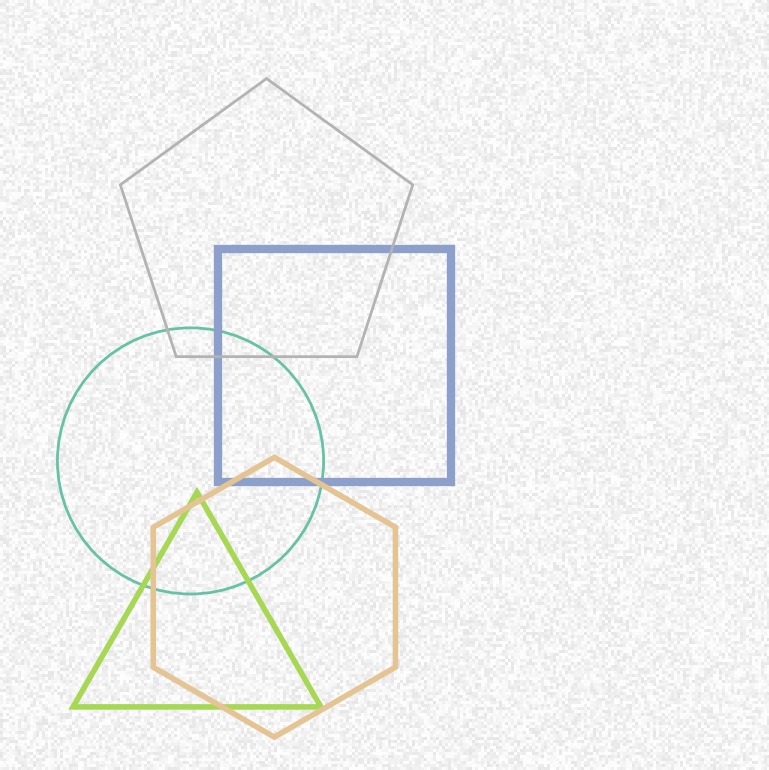[{"shape": "circle", "thickness": 1, "radius": 0.86, "center": [0.247, 0.401]}, {"shape": "square", "thickness": 3, "radius": 0.76, "center": [0.434, 0.525]}, {"shape": "triangle", "thickness": 2, "radius": 0.93, "center": [0.256, 0.175]}, {"shape": "hexagon", "thickness": 2, "radius": 0.91, "center": [0.356, 0.224]}, {"shape": "pentagon", "thickness": 1, "radius": 1.0, "center": [0.346, 0.698]}]